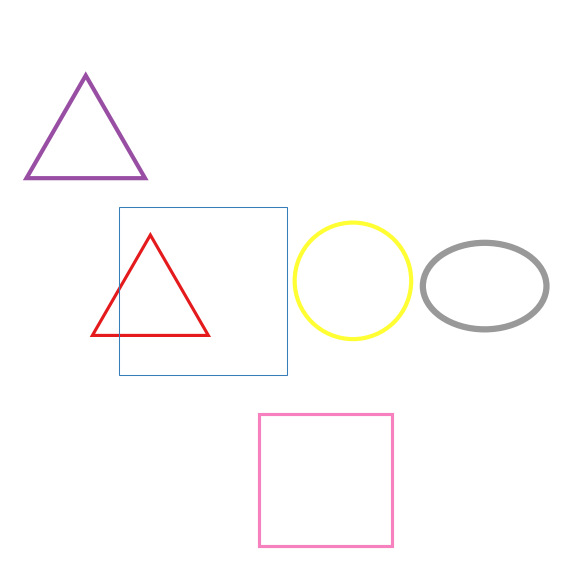[{"shape": "triangle", "thickness": 1.5, "radius": 0.58, "center": [0.26, 0.476]}, {"shape": "square", "thickness": 0.5, "radius": 0.73, "center": [0.351, 0.495]}, {"shape": "triangle", "thickness": 2, "radius": 0.59, "center": [0.148, 0.75]}, {"shape": "circle", "thickness": 2, "radius": 0.5, "center": [0.611, 0.513]}, {"shape": "square", "thickness": 1.5, "radius": 0.58, "center": [0.563, 0.168]}, {"shape": "oval", "thickness": 3, "radius": 0.54, "center": [0.839, 0.504]}]